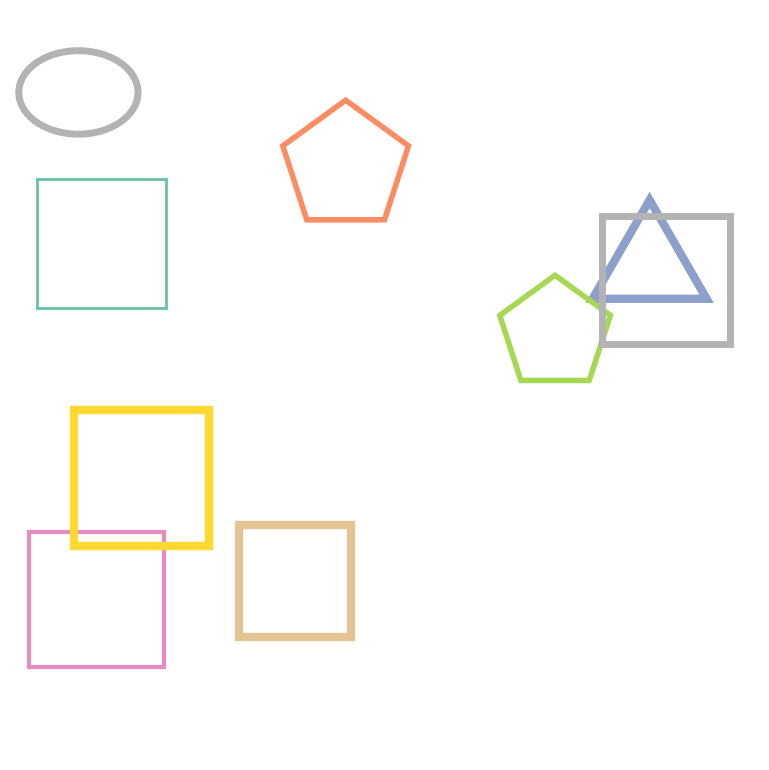[{"shape": "square", "thickness": 1, "radius": 0.42, "center": [0.132, 0.684]}, {"shape": "pentagon", "thickness": 2, "radius": 0.43, "center": [0.449, 0.784]}, {"shape": "triangle", "thickness": 3, "radius": 0.43, "center": [0.844, 0.655]}, {"shape": "square", "thickness": 1.5, "radius": 0.44, "center": [0.125, 0.222]}, {"shape": "pentagon", "thickness": 2, "radius": 0.38, "center": [0.721, 0.567]}, {"shape": "square", "thickness": 3, "radius": 0.44, "center": [0.184, 0.379]}, {"shape": "square", "thickness": 3, "radius": 0.36, "center": [0.383, 0.245]}, {"shape": "square", "thickness": 2.5, "radius": 0.42, "center": [0.865, 0.636]}, {"shape": "oval", "thickness": 2.5, "radius": 0.39, "center": [0.102, 0.88]}]